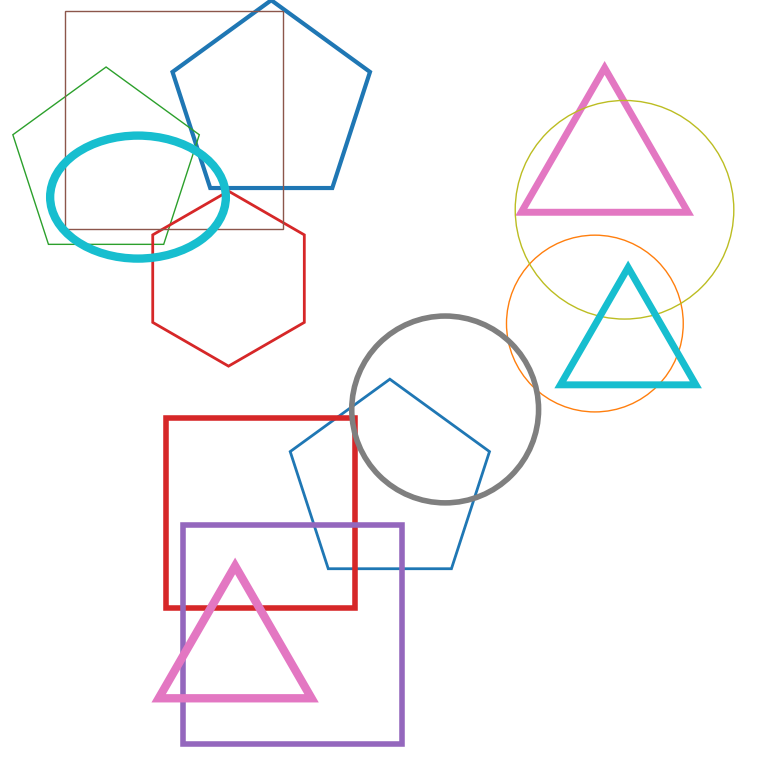[{"shape": "pentagon", "thickness": 1, "radius": 0.68, "center": [0.506, 0.371]}, {"shape": "pentagon", "thickness": 1.5, "radius": 0.67, "center": [0.352, 0.865]}, {"shape": "circle", "thickness": 0.5, "radius": 0.57, "center": [0.773, 0.58]}, {"shape": "pentagon", "thickness": 0.5, "radius": 0.64, "center": [0.138, 0.786]}, {"shape": "hexagon", "thickness": 1, "radius": 0.57, "center": [0.297, 0.638]}, {"shape": "square", "thickness": 2, "radius": 0.61, "center": [0.338, 0.334]}, {"shape": "square", "thickness": 2, "radius": 0.71, "center": [0.38, 0.175]}, {"shape": "square", "thickness": 0.5, "radius": 0.71, "center": [0.226, 0.844]}, {"shape": "triangle", "thickness": 3, "radius": 0.57, "center": [0.305, 0.15]}, {"shape": "triangle", "thickness": 2.5, "radius": 0.62, "center": [0.785, 0.787]}, {"shape": "circle", "thickness": 2, "radius": 0.61, "center": [0.578, 0.468]}, {"shape": "circle", "thickness": 0.5, "radius": 0.71, "center": [0.811, 0.728]}, {"shape": "triangle", "thickness": 2.5, "radius": 0.51, "center": [0.816, 0.551]}, {"shape": "oval", "thickness": 3, "radius": 0.57, "center": [0.179, 0.744]}]